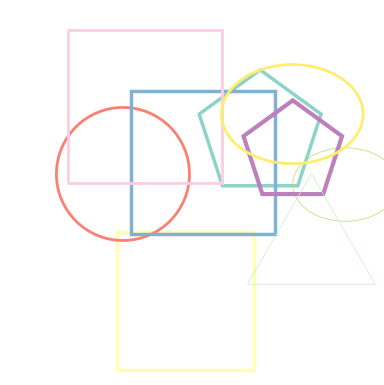[{"shape": "pentagon", "thickness": 2.5, "radius": 0.83, "center": [0.676, 0.652]}, {"shape": "square", "thickness": 2.5, "radius": 0.89, "center": [0.482, 0.218]}, {"shape": "circle", "thickness": 2, "radius": 0.86, "center": [0.319, 0.548]}, {"shape": "square", "thickness": 2.5, "radius": 0.93, "center": [0.527, 0.578]}, {"shape": "oval", "thickness": 0.5, "radius": 0.68, "center": [0.897, 0.521]}, {"shape": "square", "thickness": 2, "radius": 1.0, "center": [0.376, 0.723]}, {"shape": "pentagon", "thickness": 3, "radius": 0.67, "center": [0.76, 0.605]}, {"shape": "triangle", "thickness": 0.5, "radius": 0.96, "center": [0.809, 0.357]}, {"shape": "oval", "thickness": 2, "radius": 0.92, "center": [0.759, 0.704]}]